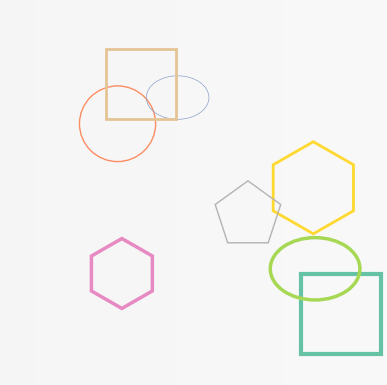[{"shape": "square", "thickness": 3, "radius": 0.52, "center": [0.88, 0.185]}, {"shape": "circle", "thickness": 1, "radius": 0.49, "center": [0.303, 0.679]}, {"shape": "oval", "thickness": 0.5, "radius": 0.4, "center": [0.458, 0.747]}, {"shape": "hexagon", "thickness": 2.5, "radius": 0.45, "center": [0.315, 0.29]}, {"shape": "oval", "thickness": 2.5, "radius": 0.58, "center": [0.813, 0.302]}, {"shape": "hexagon", "thickness": 2, "radius": 0.6, "center": [0.809, 0.512]}, {"shape": "square", "thickness": 2, "radius": 0.45, "center": [0.363, 0.782]}, {"shape": "pentagon", "thickness": 1, "radius": 0.44, "center": [0.64, 0.441]}]